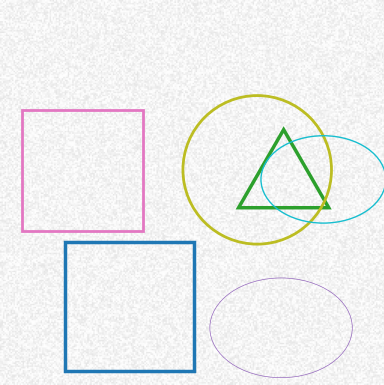[{"shape": "square", "thickness": 2.5, "radius": 0.84, "center": [0.337, 0.203]}, {"shape": "triangle", "thickness": 2.5, "radius": 0.68, "center": [0.737, 0.528]}, {"shape": "oval", "thickness": 0.5, "radius": 0.93, "center": [0.73, 0.149]}, {"shape": "square", "thickness": 2, "radius": 0.79, "center": [0.215, 0.558]}, {"shape": "circle", "thickness": 2, "radius": 0.96, "center": [0.668, 0.559]}, {"shape": "oval", "thickness": 1, "radius": 0.81, "center": [0.84, 0.534]}]